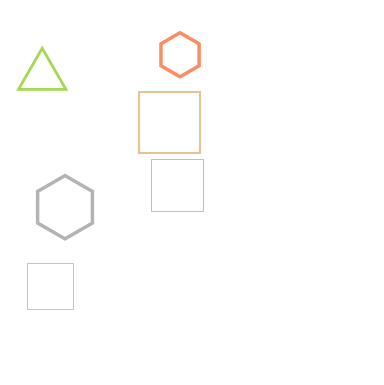[{"shape": "square", "thickness": 0.5, "radius": 0.33, "center": [0.46, 0.519]}, {"shape": "hexagon", "thickness": 2.5, "radius": 0.29, "center": [0.468, 0.858]}, {"shape": "square", "thickness": 0.5, "radius": 0.3, "center": [0.129, 0.256]}, {"shape": "triangle", "thickness": 2, "radius": 0.36, "center": [0.11, 0.803]}, {"shape": "square", "thickness": 1.5, "radius": 0.39, "center": [0.441, 0.681]}, {"shape": "hexagon", "thickness": 2.5, "radius": 0.41, "center": [0.169, 0.462]}]